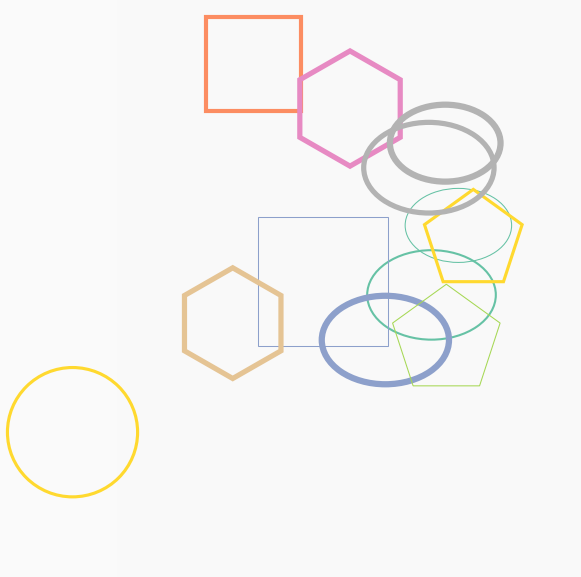[{"shape": "oval", "thickness": 0.5, "radius": 0.46, "center": [0.789, 0.609]}, {"shape": "oval", "thickness": 1, "radius": 0.55, "center": [0.742, 0.488]}, {"shape": "square", "thickness": 2, "radius": 0.41, "center": [0.436, 0.889]}, {"shape": "oval", "thickness": 3, "radius": 0.55, "center": [0.663, 0.41]}, {"shape": "square", "thickness": 0.5, "radius": 0.56, "center": [0.555, 0.511]}, {"shape": "hexagon", "thickness": 2.5, "radius": 0.5, "center": [0.602, 0.811]}, {"shape": "pentagon", "thickness": 0.5, "radius": 0.49, "center": [0.768, 0.41]}, {"shape": "circle", "thickness": 1.5, "radius": 0.56, "center": [0.125, 0.251]}, {"shape": "pentagon", "thickness": 1.5, "radius": 0.44, "center": [0.814, 0.583]}, {"shape": "hexagon", "thickness": 2.5, "radius": 0.48, "center": [0.4, 0.44]}, {"shape": "oval", "thickness": 3, "radius": 0.48, "center": [0.766, 0.751]}, {"shape": "oval", "thickness": 2.5, "radius": 0.56, "center": [0.738, 0.709]}]